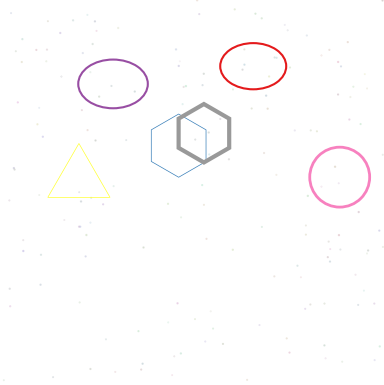[{"shape": "oval", "thickness": 1.5, "radius": 0.43, "center": [0.658, 0.828]}, {"shape": "hexagon", "thickness": 0.5, "radius": 0.41, "center": [0.464, 0.622]}, {"shape": "oval", "thickness": 1.5, "radius": 0.45, "center": [0.294, 0.782]}, {"shape": "triangle", "thickness": 0.5, "radius": 0.47, "center": [0.205, 0.534]}, {"shape": "circle", "thickness": 2, "radius": 0.39, "center": [0.882, 0.54]}, {"shape": "hexagon", "thickness": 3, "radius": 0.38, "center": [0.53, 0.654]}]